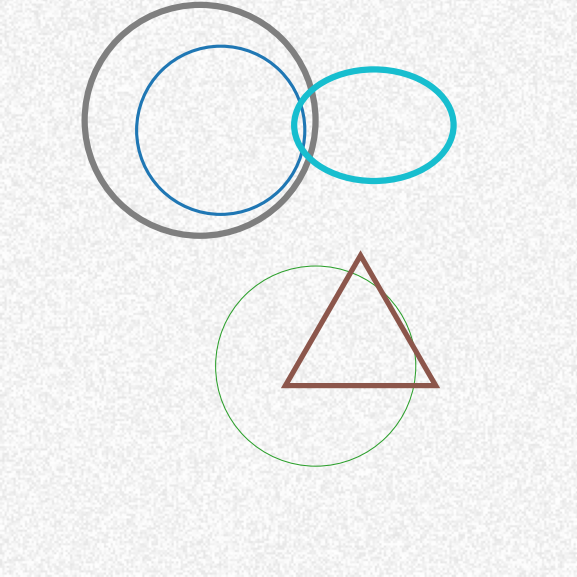[{"shape": "circle", "thickness": 1.5, "radius": 0.73, "center": [0.382, 0.774]}, {"shape": "circle", "thickness": 0.5, "radius": 0.87, "center": [0.547, 0.365]}, {"shape": "triangle", "thickness": 2.5, "radius": 0.75, "center": [0.624, 0.407]}, {"shape": "circle", "thickness": 3, "radius": 1.0, "center": [0.346, 0.791]}, {"shape": "oval", "thickness": 3, "radius": 0.69, "center": [0.647, 0.782]}]